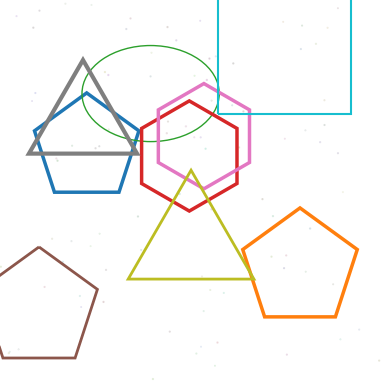[{"shape": "pentagon", "thickness": 2.5, "radius": 0.71, "center": [0.225, 0.616]}, {"shape": "pentagon", "thickness": 2.5, "radius": 0.78, "center": [0.779, 0.304]}, {"shape": "oval", "thickness": 1, "radius": 0.89, "center": [0.391, 0.757]}, {"shape": "hexagon", "thickness": 2.5, "radius": 0.72, "center": [0.492, 0.595]}, {"shape": "pentagon", "thickness": 2, "radius": 0.8, "center": [0.101, 0.199]}, {"shape": "hexagon", "thickness": 2.5, "radius": 0.68, "center": [0.53, 0.646]}, {"shape": "triangle", "thickness": 3, "radius": 0.81, "center": [0.216, 0.682]}, {"shape": "triangle", "thickness": 2, "radius": 0.94, "center": [0.496, 0.369]}, {"shape": "square", "thickness": 1.5, "radius": 0.86, "center": [0.739, 0.875]}]